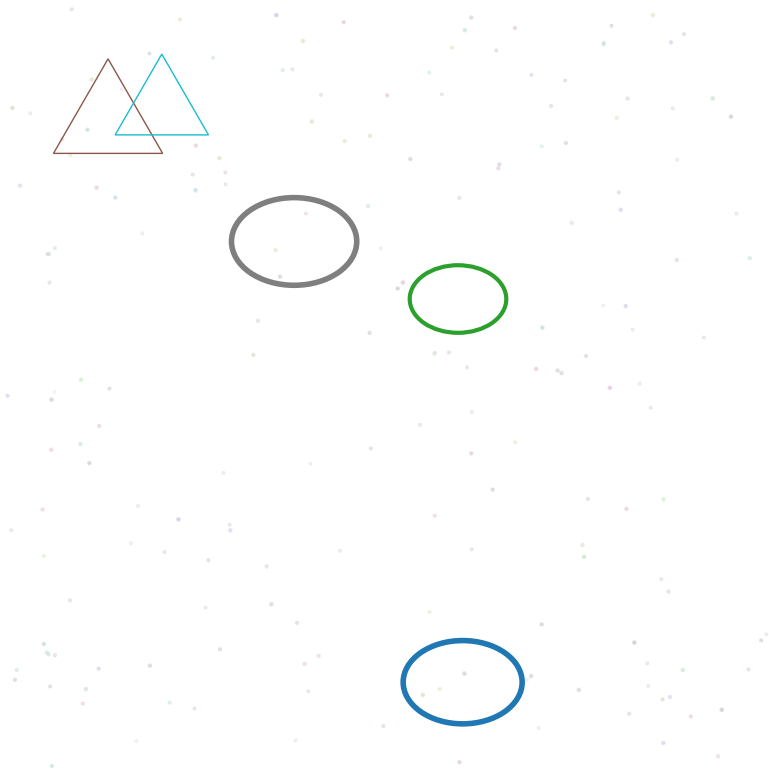[{"shape": "oval", "thickness": 2, "radius": 0.39, "center": [0.601, 0.114]}, {"shape": "oval", "thickness": 1.5, "radius": 0.31, "center": [0.595, 0.612]}, {"shape": "triangle", "thickness": 0.5, "radius": 0.41, "center": [0.14, 0.842]}, {"shape": "oval", "thickness": 2, "radius": 0.41, "center": [0.382, 0.686]}, {"shape": "triangle", "thickness": 0.5, "radius": 0.35, "center": [0.21, 0.86]}]